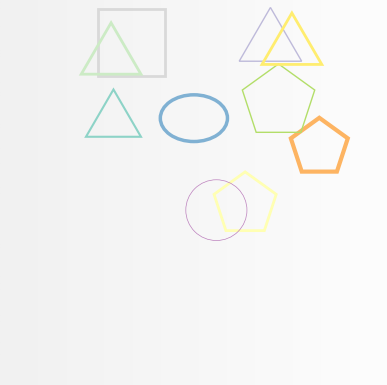[{"shape": "triangle", "thickness": 1.5, "radius": 0.41, "center": [0.293, 0.686]}, {"shape": "pentagon", "thickness": 2, "radius": 0.42, "center": [0.633, 0.469]}, {"shape": "triangle", "thickness": 1, "radius": 0.47, "center": [0.698, 0.888]}, {"shape": "oval", "thickness": 2.5, "radius": 0.43, "center": [0.5, 0.693]}, {"shape": "pentagon", "thickness": 3, "radius": 0.39, "center": [0.824, 0.617]}, {"shape": "pentagon", "thickness": 1, "radius": 0.49, "center": [0.719, 0.736]}, {"shape": "square", "thickness": 2, "radius": 0.43, "center": [0.34, 0.89]}, {"shape": "circle", "thickness": 0.5, "radius": 0.39, "center": [0.558, 0.454]}, {"shape": "triangle", "thickness": 2, "radius": 0.44, "center": [0.287, 0.852]}, {"shape": "triangle", "thickness": 2, "radius": 0.45, "center": [0.753, 0.877]}]